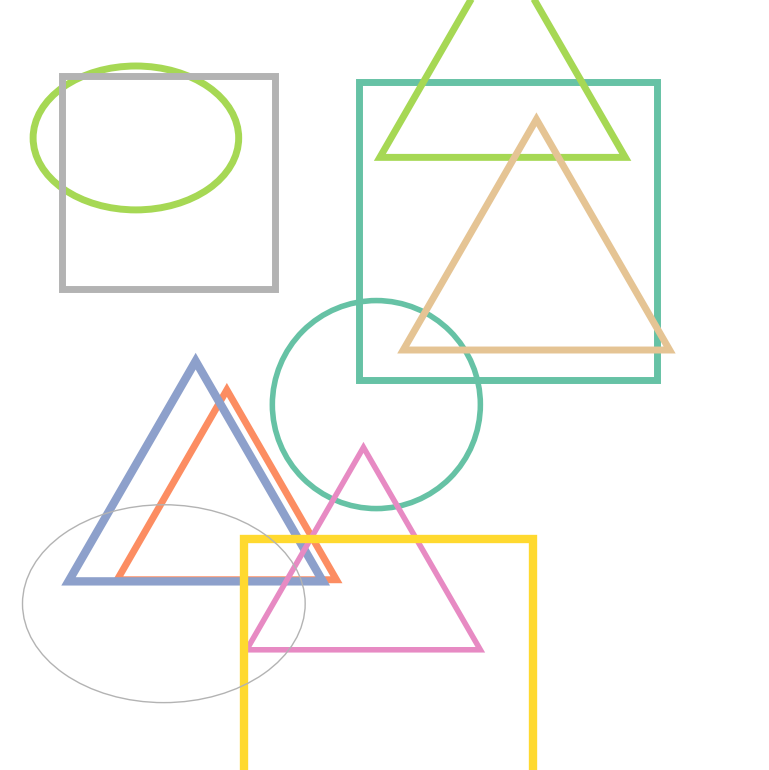[{"shape": "square", "thickness": 2.5, "radius": 0.97, "center": [0.66, 0.699]}, {"shape": "circle", "thickness": 2, "radius": 0.68, "center": [0.489, 0.475]}, {"shape": "triangle", "thickness": 2.5, "radius": 0.82, "center": [0.295, 0.329]}, {"shape": "triangle", "thickness": 3, "radius": 0.95, "center": [0.254, 0.34]}, {"shape": "triangle", "thickness": 2, "radius": 0.88, "center": [0.472, 0.244]}, {"shape": "triangle", "thickness": 2.5, "radius": 0.92, "center": [0.653, 0.888]}, {"shape": "oval", "thickness": 2.5, "radius": 0.67, "center": [0.176, 0.821]}, {"shape": "square", "thickness": 3, "radius": 0.94, "center": [0.505, 0.113]}, {"shape": "triangle", "thickness": 2.5, "radius": 1.0, "center": [0.697, 0.645]}, {"shape": "square", "thickness": 2.5, "radius": 0.69, "center": [0.219, 0.763]}, {"shape": "oval", "thickness": 0.5, "radius": 0.92, "center": [0.213, 0.216]}]